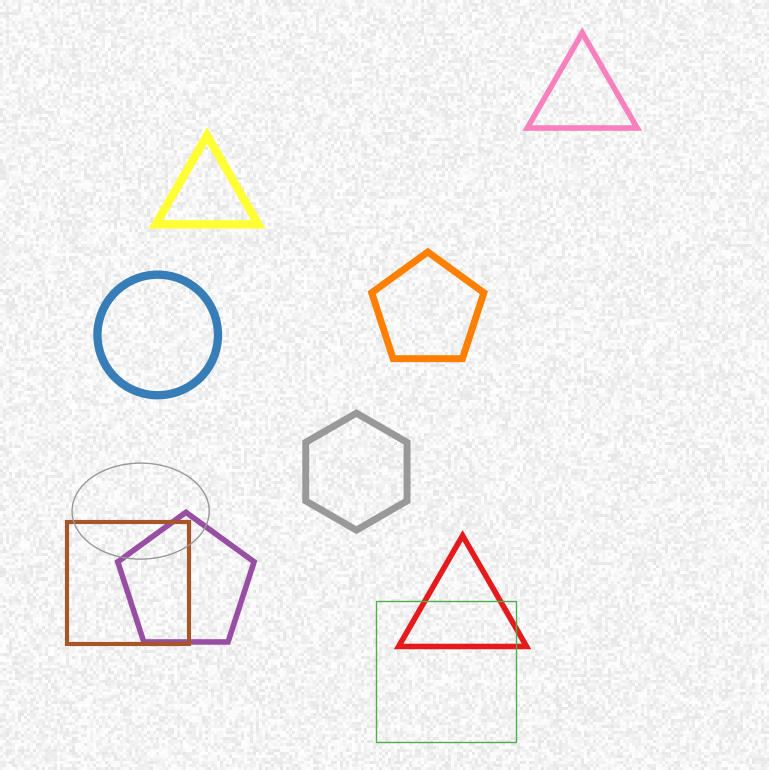[{"shape": "triangle", "thickness": 2, "radius": 0.48, "center": [0.601, 0.208]}, {"shape": "circle", "thickness": 3, "radius": 0.39, "center": [0.205, 0.565]}, {"shape": "square", "thickness": 0.5, "radius": 0.46, "center": [0.579, 0.128]}, {"shape": "pentagon", "thickness": 2, "radius": 0.47, "center": [0.241, 0.242]}, {"shape": "pentagon", "thickness": 2.5, "radius": 0.38, "center": [0.556, 0.596]}, {"shape": "triangle", "thickness": 3, "radius": 0.38, "center": [0.269, 0.747]}, {"shape": "square", "thickness": 1.5, "radius": 0.4, "center": [0.166, 0.243]}, {"shape": "triangle", "thickness": 2, "radius": 0.41, "center": [0.756, 0.875]}, {"shape": "hexagon", "thickness": 2.5, "radius": 0.38, "center": [0.463, 0.387]}, {"shape": "oval", "thickness": 0.5, "radius": 0.45, "center": [0.183, 0.336]}]